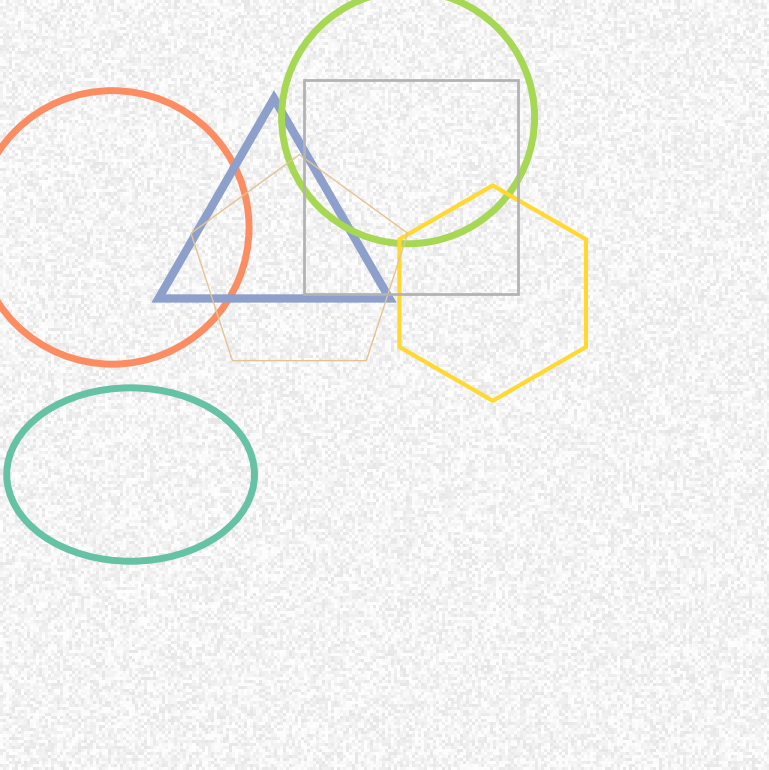[{"shape": "oval", "thickness": 2.5, "radius": 0.8, "center": [0.17, 0.384]}, {"shape": "circle", "thickness": 2.5, "radius": 0.89, "center": [0.146, 0.705]}, {"shape": "triangle", "thickness": 3, "radius": 0.87, "center": [0.356, 0.699]}, {"shape": "circle", "thickness": 2.5, "radius": 0.82, "center": [0.53, 0.848]}, {"shape": "hexagon", "thickness": 1.5, "radius": 0.7, "center": [0.64, 0.619]}, {"shape": "pentagon", "thickness": 0.5, "radius": 0.74, "center": [0.389, 0.651]}, {"shape": "square", "thickness": 1, "radius": 0.69, "center": [0.534, 0.757]}]